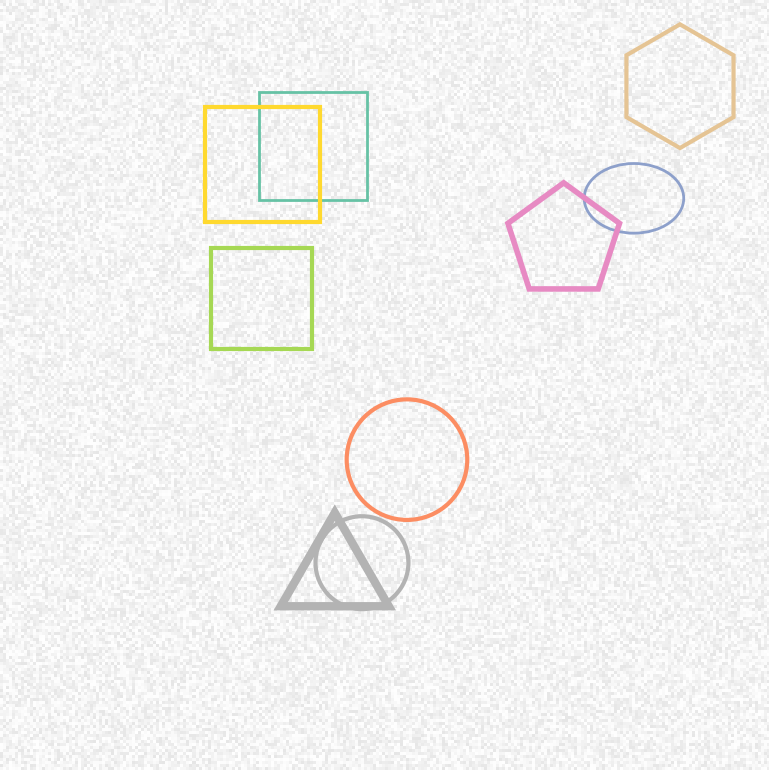[{"shape": "square", "thickness": 1, "radius": 0.35, "center": [0.406, 0.81]}, {"shape": "circle", "thickness": 1.5, "radius": 0.39, "center": [0.529, 0.403]}, {"shape": "oval", "thickness": 1, "radius": 0.32, "center": [0.823, 0.742]}, {"shape": "pentagon", "thickness": 2, "radius": 0.38, "center": [0.732, 0.686]}, {"shape": "square", "thickness": 1.5, "radius": 0.33, "center": [0.34, 0.612]}, {"shape": "square", "thickness": 1.5, "radius": 0.37, "center": [0.341, 0.786]}, {"shape": "hexagon", "thickness": 1.5, "radius": 0.4, "center": [0.883, 0.888]}, {"shape": "triangle", "thickness": 3, "radius": 0.41, "center": [0.435, 0.253]}, {"shape": "circle", "thickness": 1.5, "radius": 0.3, "center": [0.47, 0.269]}]